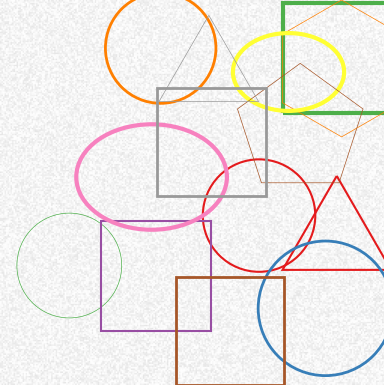[{"shape": "circle", "thickness": 1.5, "radius": 0.73, "center": [0.673, 0.44]}, {"shape": "triangle", "thickness": 1.5, "radius": 0.81, "center": [0.875, 0.38]}, {"shape": "circle", "thickness": 2, "radius": 0.87, "center": [0.845, 0.199]}, {"shape": "square", "thickness": 3, "radius": 0.71, "center": [0.879, 0.85]}, {"shape": "circle", "thickness": 0.5, "radius": 0.68, "center": [0.18, 0.31]}, {"shape": "square", "thickness": 1.5, "radius": 0.71, "center": [0.406, 0.283]}, {"shape": "circle", "thickness": 2, "radius": 0.72, "center": [0.417, 0.875]}, {"shape": "hexagon", "thickness": 0.5, "radius": 0.89, "center": [0.887, 0.822]}, {"shape": "oval", "thickness": 3, "radius": 0.72, "center": [0.749, 0.813]}, {"shape": "square", "thickness": 2, "radius": 0.7, "center": [0.598, 0.141]}, {"shape": "pentagon", "thickness": 0.5, "radius": 0.86, "center": [0.78, 0.664]}, {"shape": "oval", "thickness": 3, "radius": 0.98, "center": [0.394, 0.54]}, {"shape": "triangle", "thickness": 0.5, "radius": 0.75, "center": [0.542, 0.811]}, {"shape": "square", "thickness": 2, "radius": 0.71, "center": [0.55, 0.631]}]